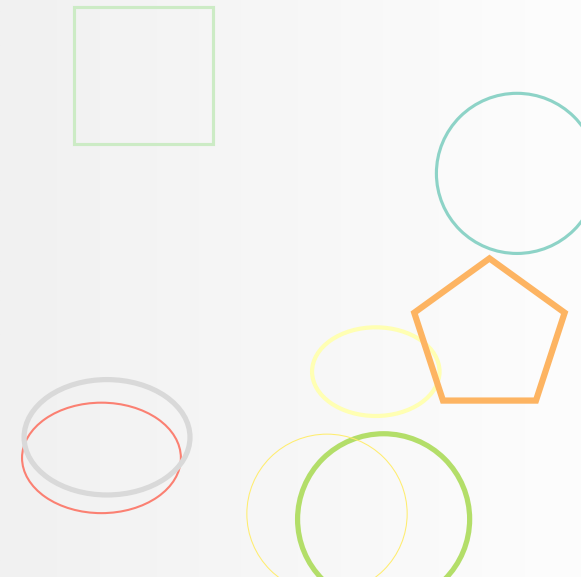[{"shape": "circle", "thickness": 1.5, "radius": 0.69, "center": [0.889, 0.699]}, {"shape": "oval", "thickness": 2, "radius": 0.55, "center": [0.647, 0.356]}, {"shape": "oval", "thickness": 1, "radius": 0.68, "center": [0.175, 0.206]}, {"shape": "pentagon", "thickness": 3, "radius": 0.68, "center": [0.842, 0.416]}, {"shape": "circle", "thickness": 2.5, "radius": 0.74, "center": [0.66, 0.1]}, {"shape": "oval", "thickness": 2.5, "radius": 0.71, "center": [0.184, 0.242]}, {"shape": "square", "thickness": 1.5, "radius": 0.6, "center": [0.247, 0.868]}, {"shape": "circle", "thickness": 0.5, "radius": 0.69, "center": [0.563, 0.109]}]